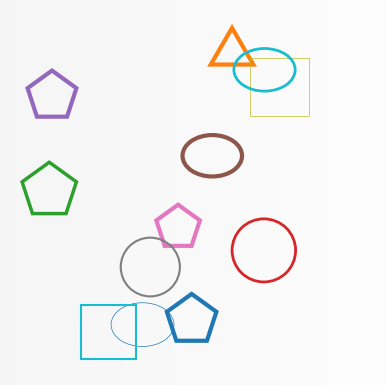[{"shape": "pentagon", "thickness": 3, "radius": 0.34, "center": [0.495, 0.169]}, {"shape": "oval", "thickness": 0.5, "radius": 0.41, "center": [0.368, 0.157]}, {"shape": "triangle", "thickness": 3, "radius": 0.32, "center": [0.599, 0.864]}, {"shape": "pentagon", "thickness": 2.5, "radius": 0.37, "center": [0.127, 0.505]}, {"shape": "circle", "thickness": 2, "radius": 0.41, "center": [0.681, 0.35]}, {"shape": "pentagon", "thickness": 3, "radius": 0.33, "center": [0.134, 0.751]}, {"shape": "oval", "thickness": 3, "radius": 0.38, "center": [0.548, 0.595]}, {"shape": "pentagon", "thickness": 3, "radius": 0.3, "center": [0.46, 0.409]}, {"shape": "circle", "thickness": 1.5, "radius": 0.38, "center": [0.388, 0.306]}, {"shape": "square", "thickness": 0.5, "radius": 0.38, "center": [0.722, 0.775]}, {"shape": "oval", "thickness": 2, "radius": 0.4, "center": [0.683, 0.819]}, {"shape": "square", "thickness": 1.5, "radius": 0.35, "center": [0.281, 0.139]}]